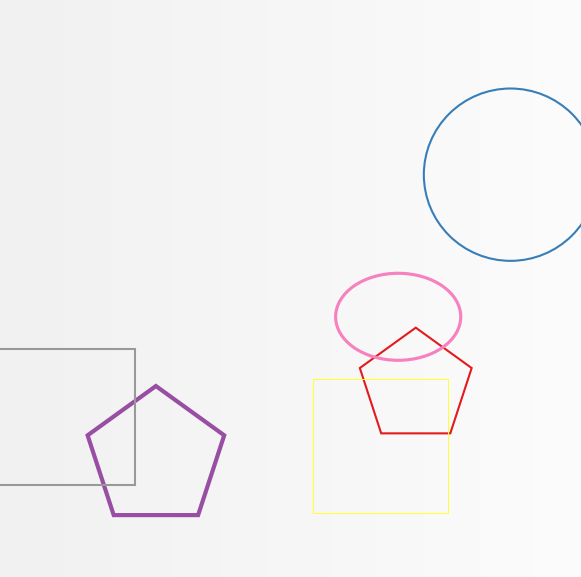[{"shape": "pentagon", "thickness": 1, "radius": 0.51, "center": [0.715, 0.331]}, {"shape": "circle", "thickness": 1, "radius": 0.75, "center": [0.878, 0.697]}, {"shape": "pentagon", "thickness": 2, "radius": 0.62, "center": [0.268, 0.207]}, {"shape": "square", "thickness": 0.5, "radius": 0.58, "center": [0.655, 0.227]}, {"shape": "oval", "thickness": 1.5, "radius": 0.54, "center": [0.685, 0.451]}, {"shape": "square", "thickness": 1, "radius": 0.59, "center": [0.113, 0.277]}]